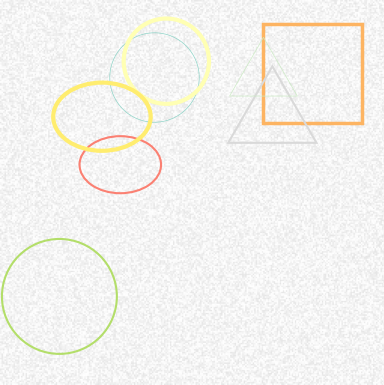[{"shape": "circle", "thickness": 0.5, "radius": 0.58, "center": [0.401, 0.799]}, {"shape": "circle", "thickness": 3, "radius": 0.55, "center": [0.432, 0.841]}, {"shape": "oval", "thickness": 1.5, "radius": 0.53, "center": [0.312, 0.572]}, {"shape": "square", "thickness": 2.5, "radius": 0.64, "center": [0.811, 0.81]}, {"shape": "circle", "thickness": 1.5, "radius": 0.75, "center": [0.154, 0.23]}, {"shape": "triangle", "thickness": 1.5, "radius": 0.66, "center": [0.707, 0.695]}, {"shape": "triangle", "thickness": 0.5, "radius": 0.51, "center": [0.684, 0.801]}, {"shape": "oval", "thickness": 3, "radius": 0.63, "center": [0.265, 0.697]}]